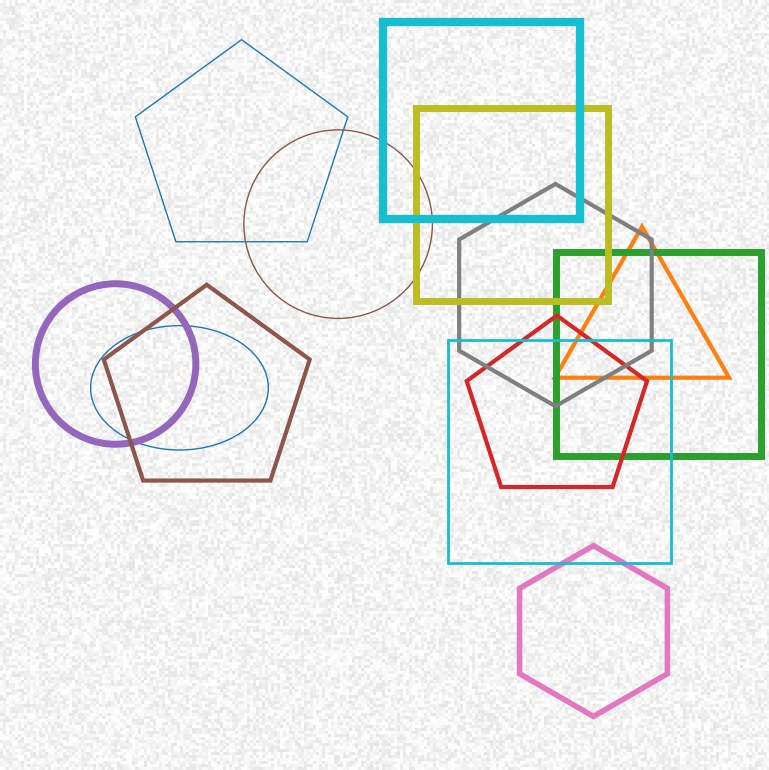[{"shape": "pentagon", "thickness": 0.5, "radius": 0.73, "center": [0.314, 0.803]}, {"shape": "oval", "thickness": 0.5, "radius": 0.58, "center": [0.233, 0.496]}, {"shape": "triangle", "thickness": 1.5, "radius": 0.65, "center": [0.834, 0.575]}, {"shape": "square", "thickness": 2.5, "radius": 0.66, "center": [0.855, 0.54]}, {"shape": "pentagon", "thickness": 1.5, "radius": 0.62, "center": [0.723, 0.467]}, {"shape": "circle", "thickness": 2.5, "radius": 0.52, "center": [0.15, 0.527]}, {"shape": "pentagon", "thickness": 1.5, "radius": 0.7, "center": [0.269, 0.49]}, {"shape": "circle", "thickness": 0.5, "radius": 0.61, "center": [0.439, 0.709]}, {"shape": "hexagon", "thickness": 2, "radius": 0.55, "center": [0.771, 0.18]}, {"shape": "hexagon", "thickness": 1.5, "radius": 0.72, "center": [0.721, 0.617]}, {"shape": "square", "thickness": 2.5, "radius": 0.62, "center": [0.665, 0.734]}, {"shape": "square", "thickness": 1, "radius": 0.73, "center": [0.726, 0.414]}, {"shape": "square", "thickness": 3, "radius": 0.64, "center": [0.625, 0.844]}]